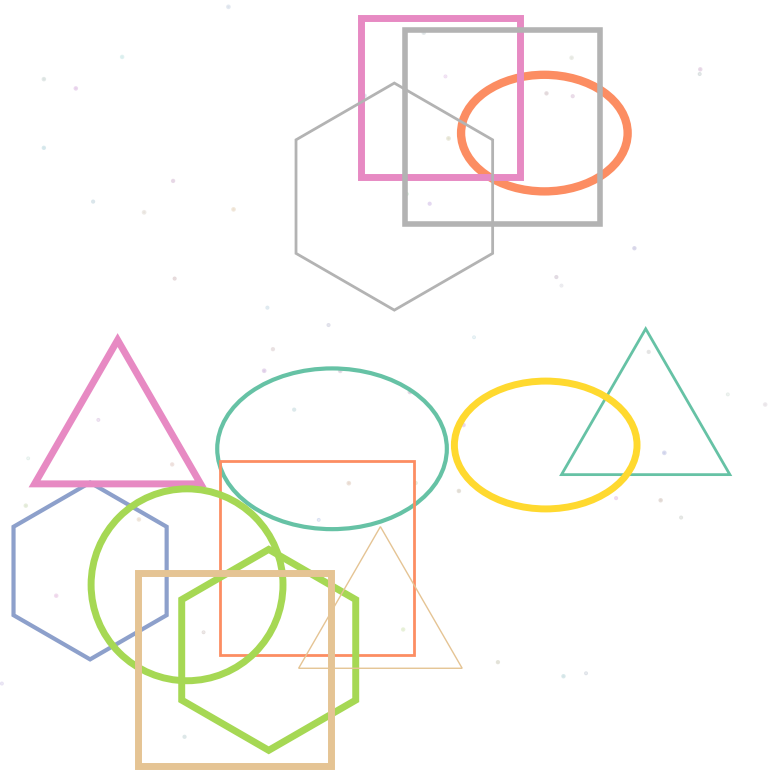[{"shape": "triangle", "thickness": 1, "radius": 0.63, "center": [0.839, 0.447]}, {"shape": "oval", "thickness": 1.5, "radius": 0.75, "center": [0.431, 0.417]}, {"shape": "square", "thickness": 1, "radius": 0.63, "center": [0.412, 0.276]}, {"shape": "oval", "thickness": 3, "radius": 0.54, "center": [0.707, 0.827]}, {"shape": "hexagon", "thickness": 1.5, "radius": 0.57, "center": [0.117, 0.258]}, {"shape": "triangle", "thickness": 2.5, "radius": 0.62, "center": [0.153, 0.434]}, {"shape": "square", "thickness": 2.5, "radius": 0.52, "center": [0.572, 0.874]}, {"shape": "hexagon", "thickness": 2.5, "radius": 0.65, "center": [0.349, 0.156]}, {"shape": "circle", "thickness": 2.5, "radius": 0.62, "center": [0.243, 0.241]}, {"shape": "oval", "thickness": 2.5, "radius": 0.59, "center": [0.709, 0.422]}, {"shape": "square", "thickness": 2.5, "radius": 0.63, "center": [0.305, 0.131]}, {"shape": "triangle", "thickness": 0.5, "radius": 0.61, "center": [0.494, 0.193]}, {"shape": "square", "thickness": 2, "radius": 0.63, "center": [0.653, 0.835]}, {"shape": "hexagon", "thickness": 1, "radius": 0.74, "center": [0.512, 0.745]}]